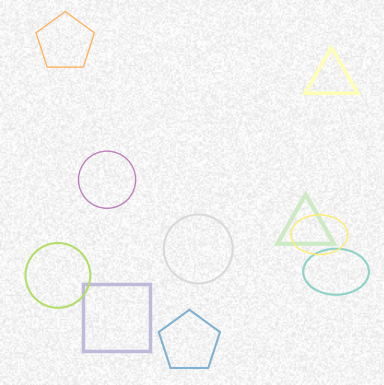[{"shape": "oval", "thickness": 1.5, "radius": 0.43, "center": [0.873, 0.294]}, {"shape": "triangle", "thickness": 2.5, "radius": 0.4, "center": [0.861, 0.797]}, {"shape": "square", "thickness": 2.5, "radius": 0.44, "center": [0.302, 0.174]}, {"shape": "pentagon", "thickness": 1.5, "radius": 0.42, "center": [0.492, 0.112]}, {"shape": "pentagon", "thickness": 1, "radius": 0.4, "center": [0.169, 0.89]}, {"shape": "circle", "thickness": 1.5, "radius": 0.42, "center": [0.15, 0.285]}, {"shape": "circle", "thickness": 1.5, "radius": 0.45, "center": [0.515, 0.353]}, {"shape": "circle", "thickness": 1, "radius": 0.37, "center": [0.278, 0.533]}, {"shape": "triangle", "thickness": 3, "radius": 0.43, "center": [0.794, 0.41]}, {"shape": "oval", "thickness": 1, "radius": 0.37, "center": [0.83, 0.39]}]